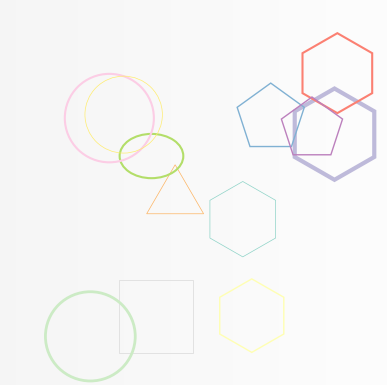[{"shape": "hexagon", "thickness": 0.5, "radius": 0.49, "center": [0.627, 0.431]}, {"shape": "hexagon", "thickness": 1, "radius": 0.48, "center": [0.65, 0.18]}, {"shape": "hexagon", "thickness": 3, "radius": 0.59, "center": [0.863, 0.652]}, {"shape": "hexagon", "thickness": 1.5, "radius": 0.52, "center": [0.871, 0.81]}, {"shape": "pentagon", "thickness": 1, "radius": 0.46, "center": [0.699, 0.693]}, {"shape": "triangle", "thickness": 0.5, "radius": 0.42, "center": [0.452, 0.487]}, {"shape": "oval", "thickness": 1.5, "radius": 0.41, "center": [0.391, 0.595]}, {"shape": "circle", "thickness": 1.5, "radius": 0.57, "center": [0.282, 0.693]}, {"shape": "square", "thickness": 0.5, "radius": 0.47, "center": [0.402, 0.177]}, {"shape": "pentagon", "thickness": 1, "radius": 0.41, "center": [0.805, 0.665]}, {"shape": "circle", "thickness": 2, "radius": 0.58, "center": [0.233, 0.126]}, {"shape": "circle", "thickness": 0.5, "radius": 0.5, "center": [0.319, 0.702]}]